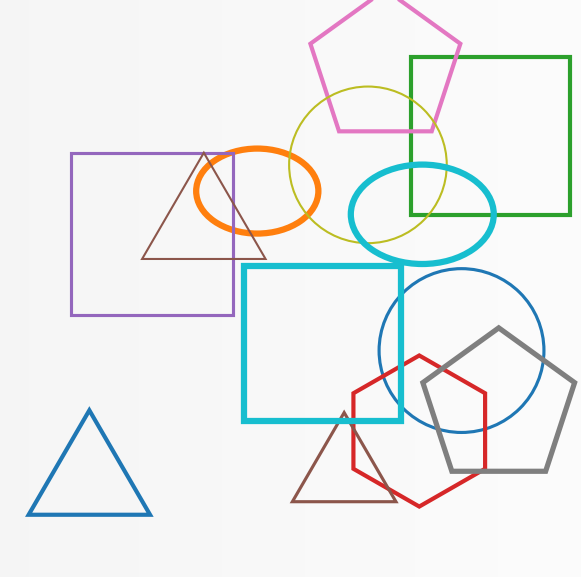[{"shape": "circle", "thickness": 1.5, "radius": 0.71, "center": [0.794, 0.392]}, {"shape": "triangle", "thickness": 2, "radius": 0.6, "center": [0.154, 0.168]}, {"shape": "oval", "thickness": 3, "radius": 0.53, "center": [0.443, 0.668]}, {"shape": "square", "thickness": 2, "radius": 0.69, "center": [0.844, 0.764]}, {"shape": "hexagon", "thickness": 2, "radius": 0.65, "center": [0.721, 0.253]}, {"shape": "square", "thickness": 1.5, "radius": 0.7, "center": [0.261, 0.594]}, {"shape": "triangle", "thickness": 1.5, "radius": 0.51, "center": [0.592, 0.182]}, {"shape": "triangle", "thickness": 1, "radius": 0.61, "center": [0.351, 0.612]}, {"shape": "pentagon", "thickness": 2, "radius": 0.68, "center": [0.663, 0.881]}, {"shape": "pentagon", "thickness": 2.5, "radius": 0.69, "center": [0.858, 0.294]}, {"shape": "circle", "thickness": 1, "radius": 0.68, "center": [0.633, 0.714]}, {"shape": "oval", "thickness": 3, "radius": 0.61, "center": [0.727, 0.628]}, {"shape": "square", "thickness": 3, "radius": 0.67, "center": [0.555, 0.404]}]